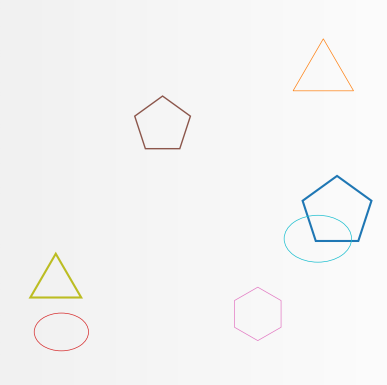[{"shape": "pentagon", "thickness": 1.5, "radius": 0.47, "center": [0.87, 0.45]}, {"shape": "triangle", "thickness": 0.5, "radius": 0.45, "center": [0.834, 0.809]}, {"shape": "oval", "thickness": 0.5, "radius": 0.35, "center": [0.158, 0.138]}, {"shape": "pentagon", "thickness": 1, "radius": 0.38, "center": [0.42, 0.675]}, {"shape": "hexagon", "thickness": 0.5, "radius": 0.35, "center": [0.665, 0.185]}, {"shape": "triangle", "thickness": 1.5, "radius": 0.38, "center": [0.144, 0.265]}, {"shape": "oval", "thickness": 0.5, "radius": 0.44, "center": [0.82, 0.38]}]